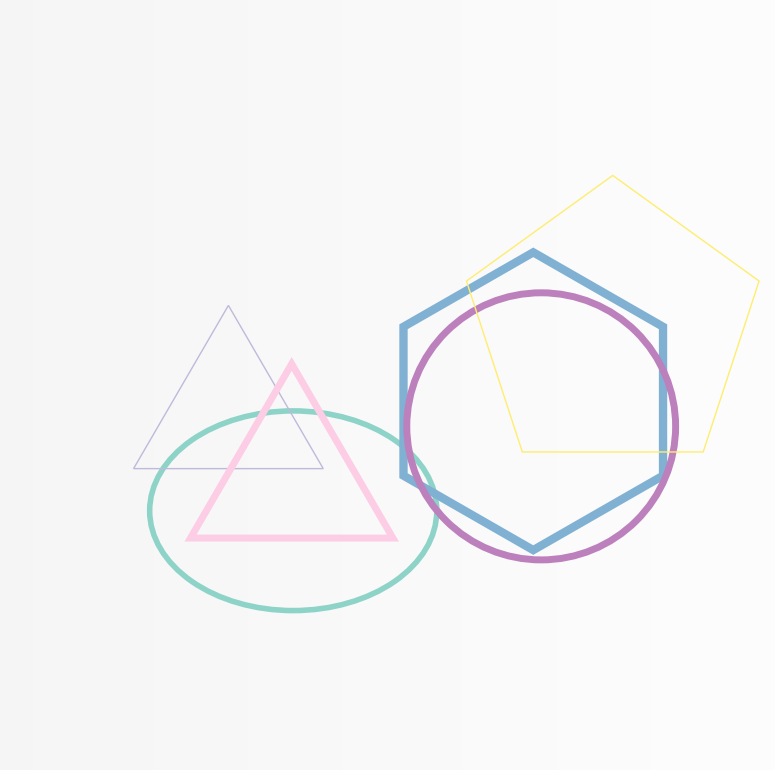[{"shape": "oval", "thickness": 2, "radius": 0.93, "center": [0.378, 0.337]}, {"shape": "triangle", "thickness": 0.5, "radius": 0.71, "center": [0.295, 0.462]}, {"shape": "hexagon", "thickness": 3, "radius": 0.97, "center": [0.688, 0.479]}, {"shape": "triangle", "thickness": 2.5, "radius": 0.75, "center": [0.376, 0.377]}, {"shape": "circle", "thickness": 2.5, "radius": 0.87, "center": [0.698, 0.446]}, {"shape": "pentagon", "thickness": 0.5, "radius": 0.99, "center": [0.791, 0.574]}]